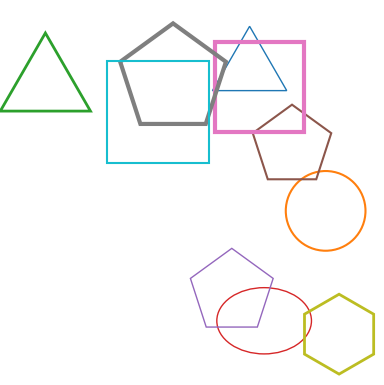[{"shape": "triangle", "thickness": 1, "radius": 0.56, "center": [0.648, 0.82]}, {"shape": "circle", "thickness": 1.5, "radius": 0.52, "center": [0.846, 0.452]}, {"shape": "triangle", "thickness": 2, "radius": 0.68, "center": [0.118, 0.779]}, {"shape": "oval", "thickness": 1, "radius": 0.61, "center": [0.686, 0.167]}, {"shape": "pentagon", "thickness": 1, "radius": 0.56, "center": [0.602, 0.242]}, {"shape": "pentagon", "thickness": 1.5, "radius": 0.54, "center": [0.758, 0.621]}, {"shape": "square", "thickness": 3, "radius": 0.58, "center": [0.674, 0.774]}, {"shape": "pentagon", "thickness": 3, "radius": 0.72, "center": [0.45, 0.795]}, {"shape": "hexagon", "thickness": 2, "radius": 0.52, "center": [0.881, 0.132]}, {"shape": "square", "thickness": 1.5, "radius": 0.66, "center": [0.41, 0.71]}]